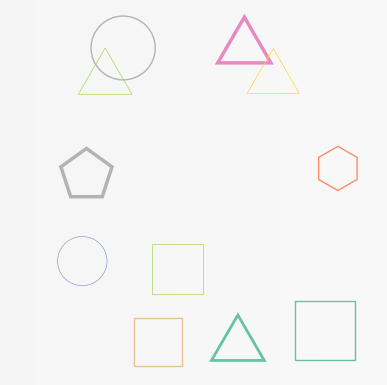[{"shape": "square", "thickness": 1, "radius": 0.39, "center": [0.838, 0.142]}, {"shape": "triangle", "thickness": 2, "radius": 0.39, "center": [0.614, 0.103]}, {"shape": "hexagon", "thickness": 1, "radius": 0.29, "center": [0.872, 0.562]}, {"shape": "circle", "thickness": 0.5, "radius": 0.32, "center": [0.212, 0.322]}, {"shape": "triangle", "thickness": 2.5, "radius": 0.4, "center": [0.631, 0.876]}, {"shape": "square", "thickness": 0.5, "radius": 0.33, "center": [0.458, 0.301]}, {"shape": "triangle", "thickness": 0.5, "radius": 0.4, "center": [0.271, 0.795]}, {"shape": "triangle", "thickness": 0.5, "radius": 0.39, "center": [0.705, 0.796]}, {"shape": "square", "thickness": 1, "radius": 0.31, "center": [0.408, 0.112]}, {"shape": "circle", "thickness": 1, "radius": 0.41, "center": [0.318, 0.875]}, {"shape": "pentagon", "thickness": 2.5, "radius": 0.35, "center": [0.223, 0.545]}]